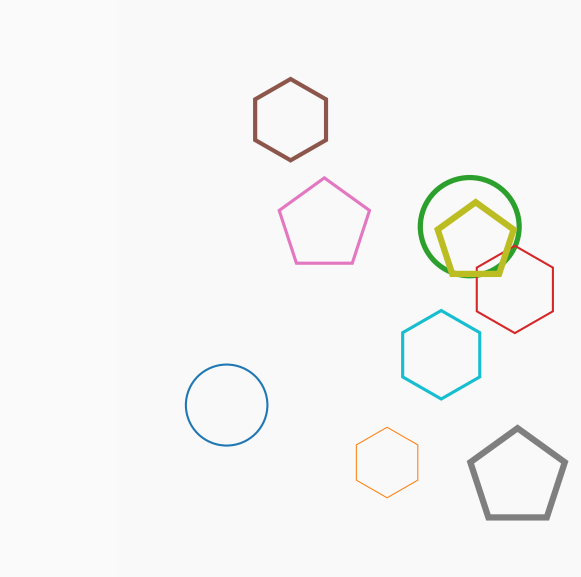[{"shape": "circle", "thickness": 1, "radius": 0.35, "center": [0.39, 0.298]}, {"shape": "hexagon", "thickness": 0.5, "radius": 0.31, "center": [0.666, 0.198]}, {"shape": "circle", "thickness": 2.5, "radius": 0.43, "center": [0.808, 0.607]}, {"shape": "hexagon", "thickness": 1, "radius": 0.38, "center": [0.886, 0.498]}, {"shape": "hexagon", "thickness": 2, "radius": 0.35, "center": [0.5, 0.792]}, {"shape": "pentagon", "thickness": 1.5, "radius": 0.41, "center": [0.558, 0.609]}, {"shape": "pentagon", "thickness": 3, "radius": 0.43, "center": [0.89, 0.172]}, {"shape": "pentagon", "thickness": 3, "radius": 0.34, "center": [0.818, 0.58]}, {"shape": "hexagon", "thickness": 1.5, "radius": 0.38, "center": [0.759, 0.385]}]